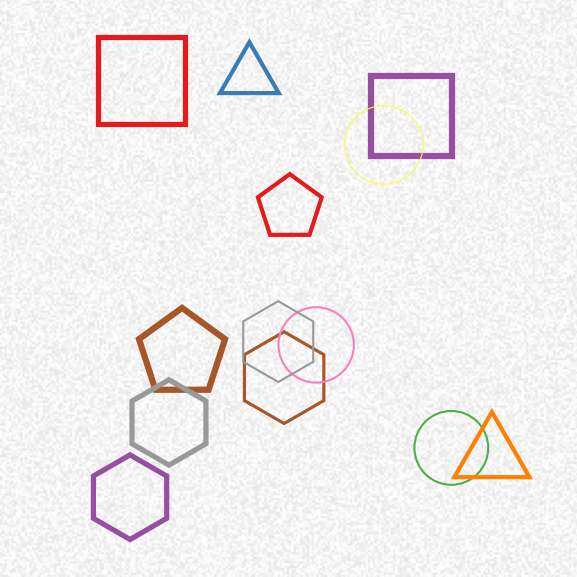[{"shape": "pentagon", "thickness": 2, "radius": 0.29, "center": [0.502, 0.639]}, {"shape": "square", "thickness": 2.5, "radius": 0.38, "center": [0.246, 0.859]}, {"shape": "triangle", "thickness": 2, "radius": 0.29, "center": [0.432, 0.867]}, {"shape": "circle", "thickness": 1, "radius": 0.32, "center": [0.782, 0.224]}, {"shape": "square", "thickness": 3, "radius": 0.35, "center": [0.713, 0.799]}, {"shape": "hexagon", "thickness": 2.5, "radius": 0.37, "center": [0.225, 0.138]}, {"shape": "triangle", "thickness": 2, "radius": 0.38, "center": [0.852, 0.21]}, {"shape": "circle", "thickness": 0.5, "radius": 0.34, "center": [0.665, 0.748]}, {"shape": "pentagon", "thickness": 3, "radius": 0.39, "center": [0.315, 0.388]}, {"shape": "hexagon", "thickness": 1.5, "radius": 0.4, "center": [0.492, 0.345]}, {"shape": "circle", "thickness": 1, "radius": 0.33, "center": [0.548, 0.402]}, {"shape": "hexagon", "thickness": 1, "radius": 0.35, "center": [0.482, 0.408]}, {"shape": "hexagon", "thickness": 2.5, "radius": 0.37, "center": [0.293, 0.268]}]